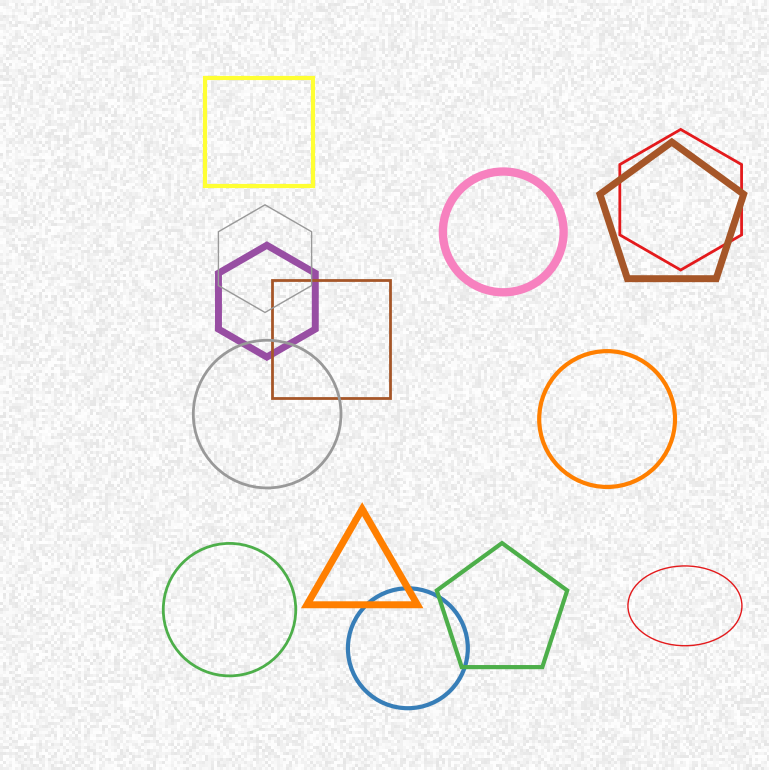[{"shape": "oval", "thickness": 0.5, "radius": 0.37, "center": [0.89, 0.213]}, {"shape": "hexagon", "thickness": 1, "radius": 0.46, "center": [0.884, 0.741]}, {"shape": "circle", "thickness": 1.5, "radius": 0.39, "center": [0.53, 0.158]}, {"shape": "pentagon", "thickness": 1.5, "radius": 0.45, "center": [0.652, 0.206]}, {"shape": "circle", "thickness": 1, "radius": 0.43, "center": [0.298, 0.208]}, {"shape": "hexagon", "thickness": 2.5, "radius": 0.36, "center": [0.347, 0.609]}, {"shape": "circle", "thickness": 1.5, "radius": 0.44, "center": [0.788, 0.456]}, {"shape": "triangle", "thickness": 2.5, "radius": 0.41, "center": [0.47, 0.256]}, {"shape": "square", "thickness": 1.5, "radius": 0.35, "center": [0.336, 0.829]}, {"shape": "pentagon", "thickness": 2.5, "radius": 0.49, "center": [0.872, 0.717]}, {"shape": "square", "thickness": 1, "radius": 0.38, "center": [0.43, 0.56]}, {"shape": "circle", "thickness": 3, "radius": 0.39, "center": [0.654, 0.699]}, {"shape": "circle", "thickness": 1, "radius": 0.48, "center": [0.347, 0.462]}, {"shape": "hexagon", "thickness": 0.5, "radius": 0.35, "center": [0.344, 0.664]}]